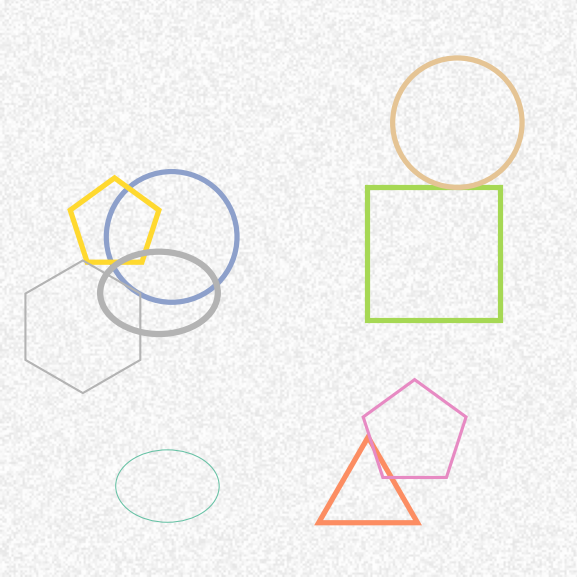[{"shape": "oval", "thickness": 0.5, "radius": 0.45, "center": [0.29, 0.157]}, {"shape": "triangle", "thickness": 2.5, "radius": 0.49, "center": [0.637, 0.143]}, {"shape": "circle", "thickness": 2.5, "radius": 0.57, "center": [0.297, 0.589]}, {"shape": "pentagon", "thickness": 1.5, "radius": 0.47, "center": [0.718, 0.248]}, {"shape": "square", "thickness": 2.5, "radius": 0.58, "center": [0.751, 0.559]}, {"shape": "pentagon", "thickness": 2.5, "radius": 0.4, "center": [0.198, 0.61]}, {"shape": "circle", "thickness": 2.5, "radius": 0.56, "center": [0.792, 0.787]}, {"shape": "oval", "thickness": 3, "radius": 0.51, "center": [0.275, 0.492]}, {"shape": "hexagon", "thickness": 1, "radius": 0.57, "center": [0.144, 0.433]}]